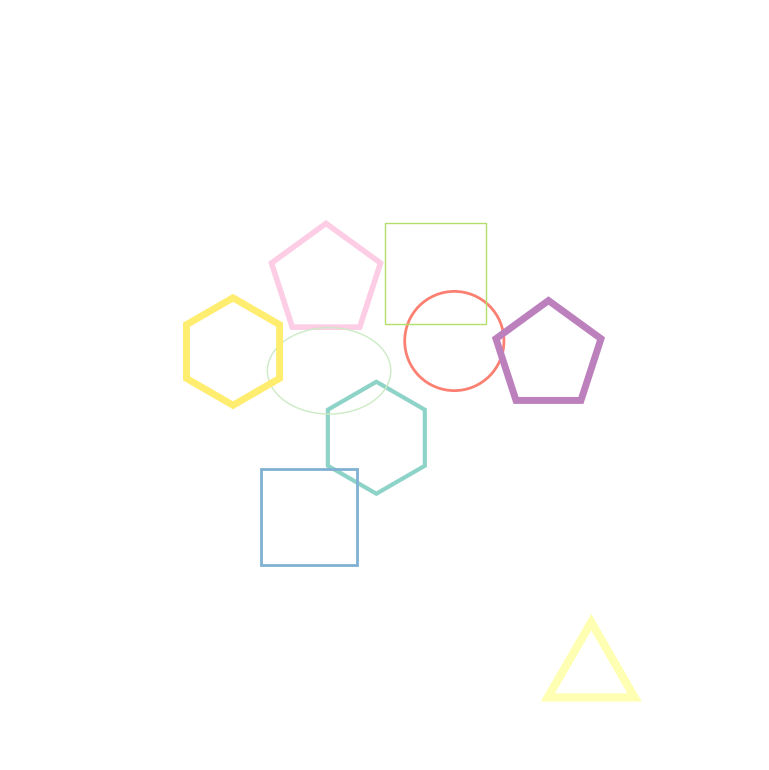[{"shape": "hexagon", "thickness": 1.5, "radius": 0.36, "center": [0.489, 0.432]}, {"shape": "triangle", "thickness": 3, "radius": 0.33, "center": [0.768, 0.127]}, {"shape": "circle", "thickness": 1, "radius": 0.32, "center": [0.59, 0.557]}, {"shape": "square", "thickness": 1, "radius": 0.31, "center": [0.401, 0.328]}, {"shape": "square", "thickness": 0.5, "radius": 0.33, "center": [0.566, 0.645]}, {"shape": "pentagon", "thickness": 2, "radius": 0.37, "center": [0.423, 0.635]}, {"shape": "pentagon", "thickness": 2.5, "radius": 0.36, "center": [0.712, 0.538]}, {"shape": "oval", "thickness": 0.5, "radius": 0.4, "center": [0.427, 0.518]}, {"shape": "hexagon", "thickness": 2.5, "radius": 0.35, "center": [0.303, 0.543]}]